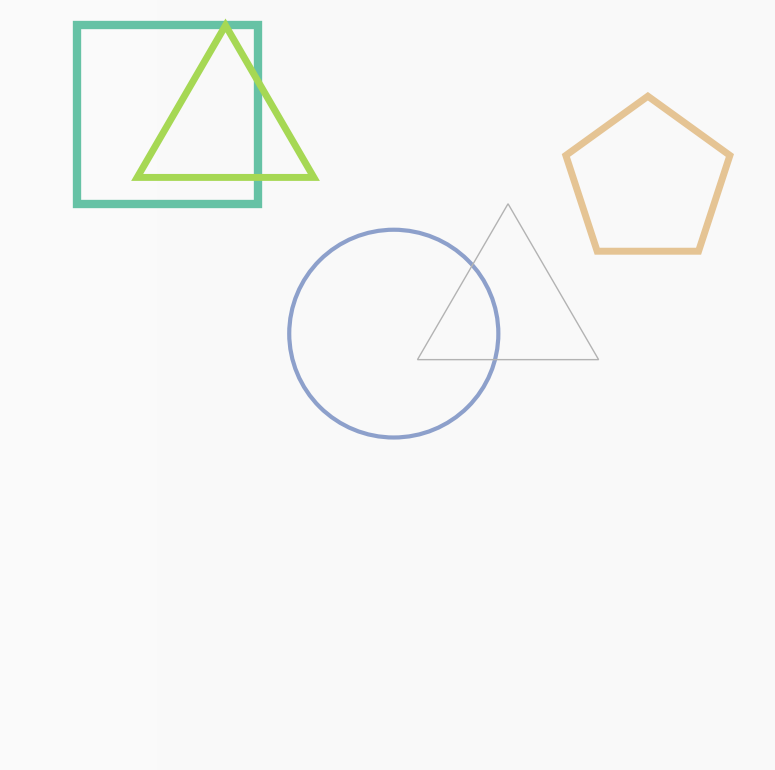[{"shape": "square", "thickness": 3, "radius": 0.58, "center": [0.216, 0.851]}, {"shape": "circle", "thickness": 1.5, "radius": 0.67, "center": [0.508, 0.567]}, {"shape": "triangle", "thickness": 2.5, "radius": 0.66, "center": [0.291, 0.835]}, {"shape": "pentagon", "thickness": 2.5, "radius": 0.56, "center": [0.836, 0.764]}, {"shape": "triangle", "thickness": 0.5, "radius": 0.67, "center": [0.656, 0.6]}]